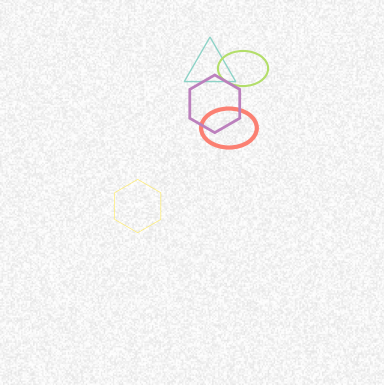[{"shape": "triangle", "thickness": 1, "radius": 0.39, "center": [0.545, 0.827]}, {"shape": "oval", "thickness": 3, "radius": 0.36, "center": [0.595, 0.667]}, {"shape": "oval", "thickness": 1.5, "radius": 0.33, "center": [0.631, 0.822]}, {"shape": "hexagon", "thickness": 2, "radius": 0.37, "center": [0.558, 0.73]}, {"shape": "hexagon", "thickness": 0.5, "radius": 0.35, "center": [0.358, 0.465]}]